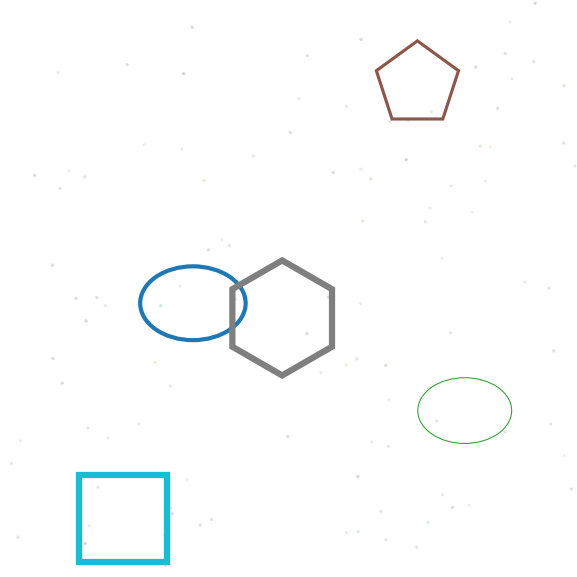[{"shape": "oval", "thickness": 2, "radius": 0.46, "center": [0.334, 0.474]}, {"shape": "oval", "thickness": 0.5, "radius": 0.41, "center": [0.805, 0.288]}, {"shape": "pentagon", "thickness": 1.5, "radius": 0.37, "center": [0.723, 0.854]}, {"shape": "hexagon", "thickness": 3, "radius": 0.5, "center": [0.489, 0.449]}, {"shape": "square", "thickness": 3, "radius": 0.38, "center": [0.213, 0.101]}]